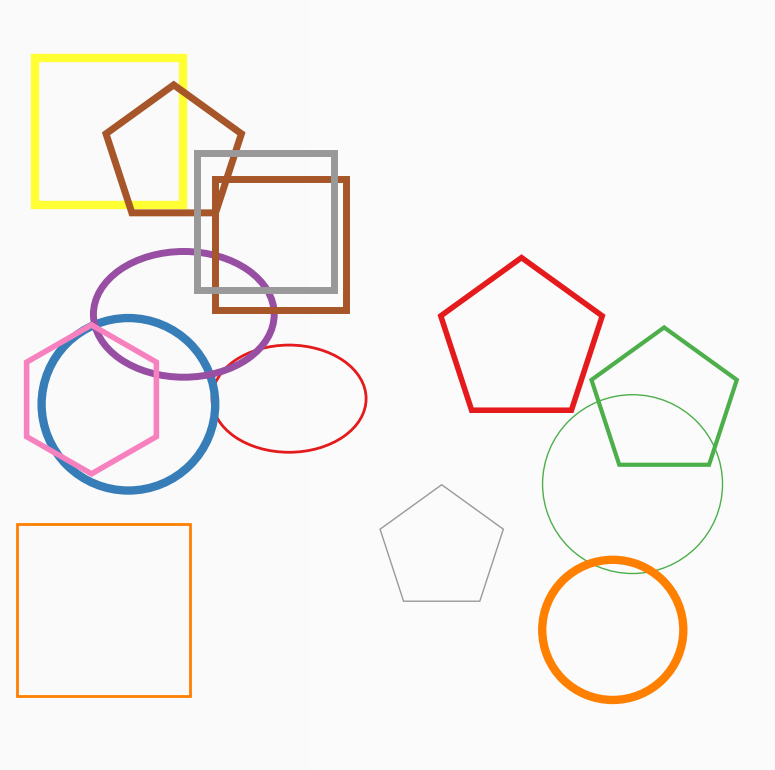[{"shape": "oval", "thickness": 1, "radius": 0.5, "center": [0.373, 0.482]}, {"shape": "pentagon", "thickness": 2, "radius": 0.55, "center": [0.673, 0.556]}, {"shape": "circle", "thickness": 3, "radius": 0.56, "center": [0.166, 0.475]}, {"shape": "circle", "thickness": 0.5, "radius": 0.58, "center": [0.816, 0.371]}, {"shape": "pentagon", "thickness": 1.5, "radius": 0.49, "center": [0.857, 0.476]}, {"shape": "oval", "thickness": 2.5, "radius": 0.58, "center": [0.237, 0.592]}, {"shape": "square", "thickness": 1, "radius": 0.56, "center": [0.133, 0.208]}, {"shape": "circle", "thickness": 3, "radius": 0.46, "center": [0.791, 0.182]}, {"shape": "square", "thickness": 3, "radius": 0.48, "center": [0.14, 0.829]}, {"shape": "pentagon", "thickness": 2.5, "radius": 0.46, "center": [0.224, 0.798]}, {"shape": "square", "thickness": 2.5, "radius": 0.42, "center": [0.362, 0.683]}, {"shape": "hexagon", "thickness": 2, "radius": 0.48, "center": [0.118, 0.481]}, {"shape": "pentagon", "thickness": 0.5, "radius": 0.42, "center": [0.57, 0.287]}, {"shape": "square", "thickness": 2.5, "radius": 0.44, "center": [0.343, 0.712]}]